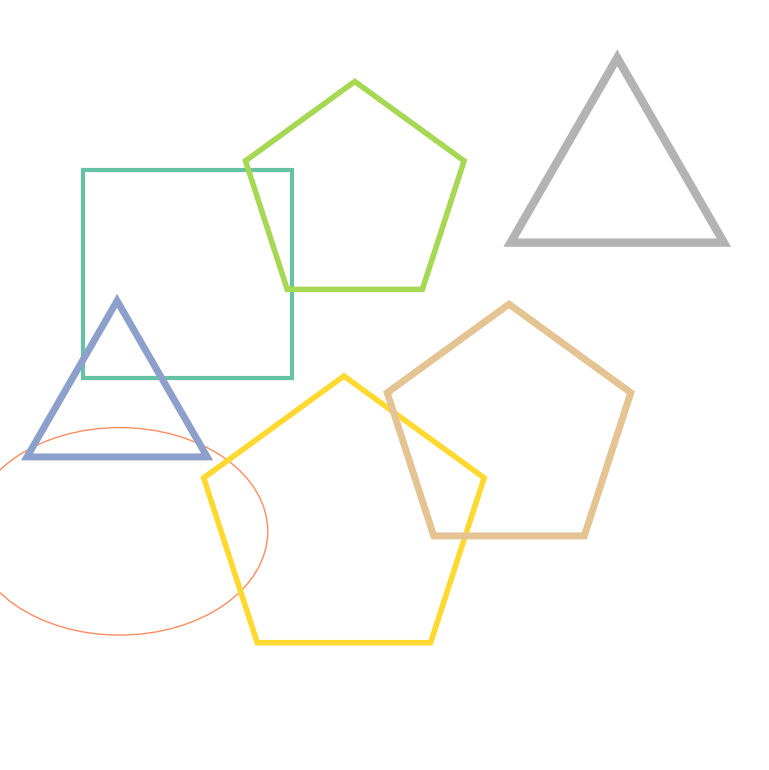[{"shape": "square", "thickness": 1.5, "radius": 0.68, "center": [0.243, 0.644]}, {"shape": "oval", "thickness": 0.5, "radius": 0.96, "center": [0.155, 0.31]}, {"shape": "triangle", "thickness": 2.5, "radius": 0.68, "center": [0.152, 0.474]}, {"shape": "pentagon", "thickness": 2, "radius": 0.75, "center": [0.461, 0.745]}, {"shape": "pentagon", "thickness": 2, "radius": 0.96, "center": [0.447, 0.32]}, {"shape": "pentagon", "thickness": 2.5, "radius": 0.83, "center": [0.661, 0.439]}, {"shape": "triangle", "thickness": 3, "radius": 0.8, "center": [0.802, 0.765]}]